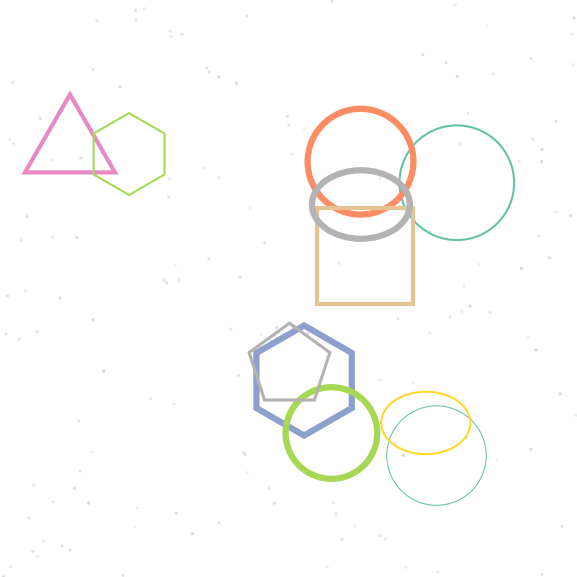[{"shape": "circle", "thickness": 1, "radius": 0.5, "center": [0.791, 0.683]}, {"shape": "circle", "thickness": 0.5, "radius": 0.43, "center": [0.756, 0.21]}, {"shape": "circle", "thickness": 3, "radius": 0.46, "center": [0.624, 0.719]}, {"shape": "hexagon", "thickness": 3, "radius": 0.48, "center": [0.527, 0.34]}, {"shape": "triangle", "thickness": 2, "radius": 0.45, "center": [0.121, 0.746]}, {"shape": "hexagon", "thickness": 1, "radius": 0.35, "center": [0.223, 0.732]}, {"shape": "circle", "thickness": 3, "radius": 0.4, "center": [0.574, 0.249]}, {"shape": "oval", "thickness": 1, "radius": 0.39, "center": [0.737, 0.267]}, {"shape": "square", "thickness": 2, "radius": 0.41, "center": [0.632, 0.556]}, {"shape": "pentagon", "thickness": 1.5, "radius": 0.37, "center": [0.501, 0.366]}, {"shape": "oval", "thickness": 3, "radius": 0.42, "center": [0.625, 0.645]}]